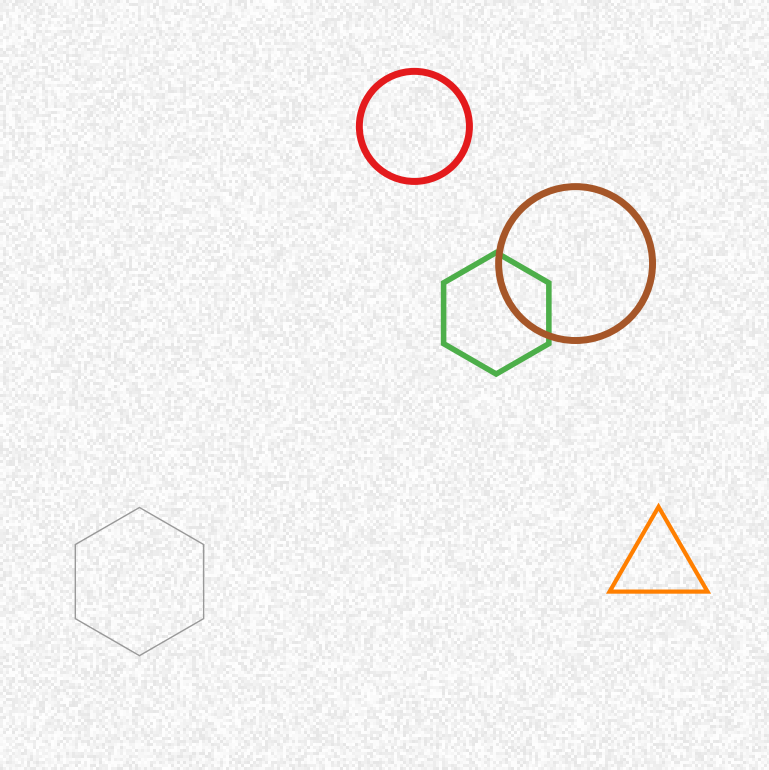[{"shape": "circle", "thickness": 2.5, "radius": 0.36, "center": [0.538, 0.836]}, {"shape": "hexagon", "thickness": 2, "radius": 0.39, "center": [0.644, 0.593]}, {"shape": "triangle", "thickness": 1.5, "radius": 0.37, "center": [0.855, 0.268]}, {"shape": "circle", "thickness": 2.5, "radius": 0.5, "center": [0.748, 0.658]}, {"shape": "hexagon", "thickness": 0.5, "radius": 0.48, "center": [0.181, 0.245]}]